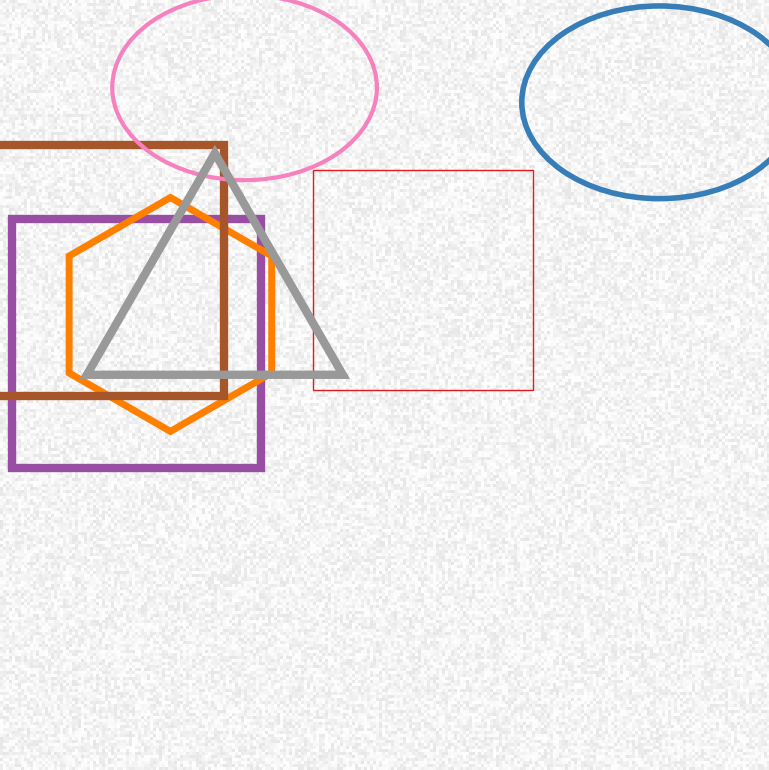[{"shape": "square", "thickness": 0.5, "radius": 0.71, "center": [0.549, 0.636]}, {"shape": "oval", "thickness": 2, "radius": 0.89, "center": [0.856, 0.867]}, {"shape": "square", "thickness": 3, "radius": 0.81, "center": [0.177, 0.554]}, {"shape": "hexagon", "thickness": 2.5, "radius": 0.76, "center": [0.221, 0.592]}, {"shape": "square", "thickness": 3, "radius": 0.82, "center": [0.128, 0.649]}, {"shape": "oval", "thickness": 1.5, "radius": 0.86, "center": [0.318, 0.886]}, {"shape": "triangle", "thickness": 3, "radius": 0.96, "center": [0.279, 0.609]}]